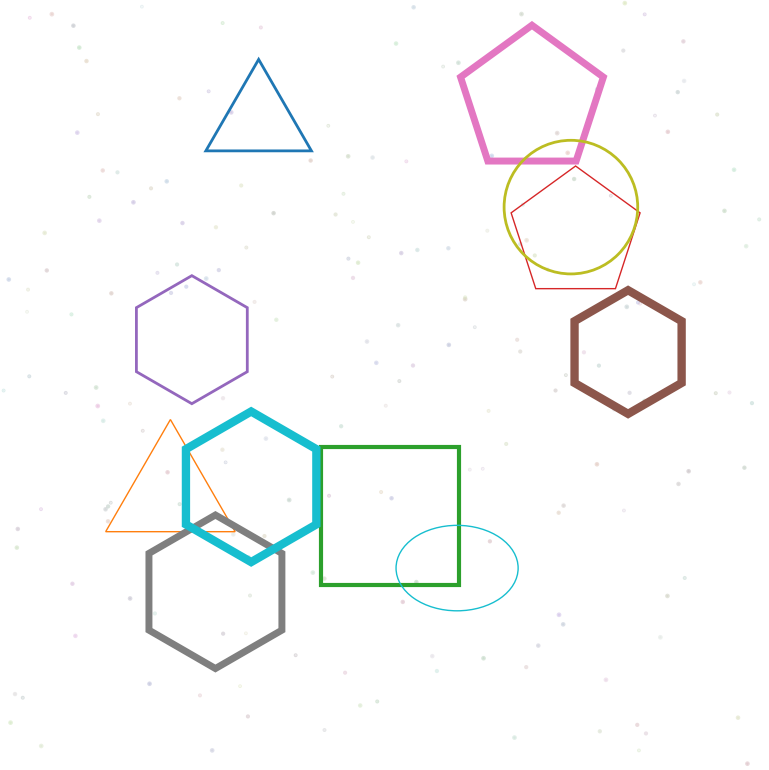[{"shape": "triangle", "thickness": 1, "radius": 0.4, "center": [0.336, 0.844]}, {"shape": "triangle", "thickness": 0.5, "radius": 0.49, "center": [0.221, 0.358]}, {"shape": "square", "thickness": 1.5, "radius": 0.45, "center": [0.506, 0.33]}, {"shape": "pentagon", "thickness": 0.5, "radius": 0.44, "center": [0.748, 0.696]}, {"shape": "hexagon", "thickness": 1, "radius": 0.42, "center": [0.249, 0.559]}, {"shape": "hexagon", "thickness": 3, "radius": 0.4, "center": [0.816, 0.543]}, {"shape": "pentagon", "thickness": 2.5, "radius": 0.49, "center": [0.691, 0.87]}, {"shape": "hexagon", "thickness": 2.5, "radius": 0.5, "center": [0.28, 0.231]}, {"shape": "circle", "thickness": 1, "radius": 0.43, "center": [0.741, 0.731]}, {"shape": "hexagon", "thickness": 3, "radius": 0.49, "center": [0.326, 0.368]}, {"shape": "oval", "thickness": 0.5, "radius": 0.4, "center": [0.594, 0.262]}]